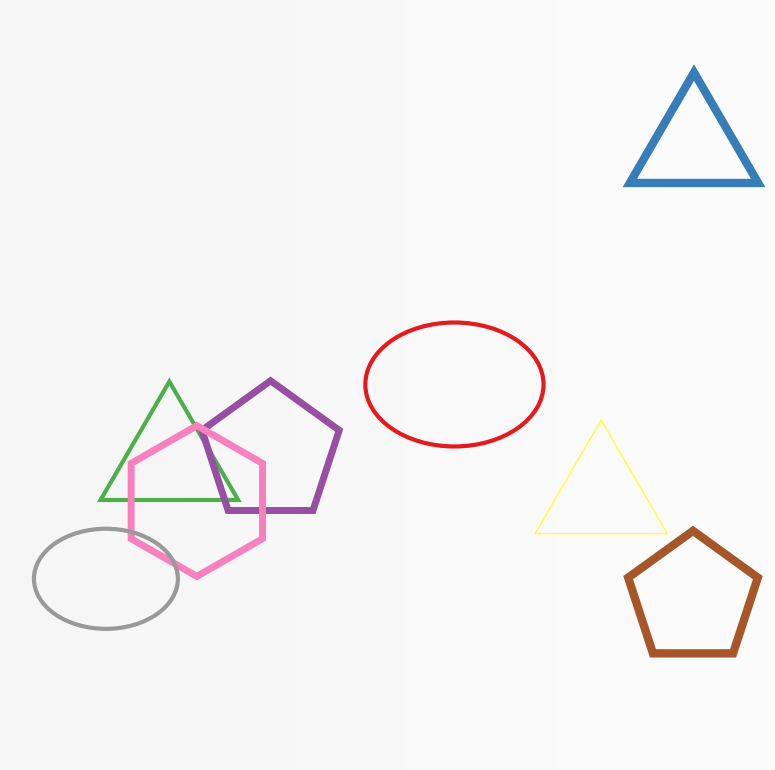[{"shape": "oval", "thickness": 1.5, "radius": 0.57, "center": [0.586, 0.501]}, {"shape": "triangle", "thickness": 3, "radius": 0.48, "center": [0.895, 0.81]}, {"shape": "triangle", "thickness": 1.5, "radius": 0.51, "center": [0.219, 0.402]}, {"shape": "pentagon", "thickness": 2.5, "radius": 0.47, "center": [0.349, 0.412]}, {"shape": "triangle", "thickness": 0.5, "radius": 0.49, "center": [0.776, 0.356]}, {"shape": "pentagon", "thickness": 3, "radius": 0.44, "center": [0.894, 0.223]}, {"shape": "hexagon", "thickness": 2.5, "radius": 0.49, "center": [0.254, 0.349]}, {"shape": "oval", "thickness": 1.5, "radius": 0.46, "center": [0.137, 0.248]}]